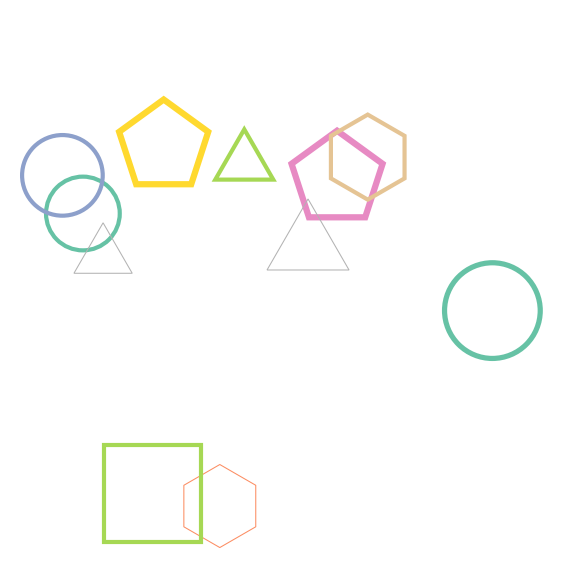[{"shape": "circle", "thickness": 2.5, "radius": 0.41, "center": [0.853, 0.461]}, {"shape": "circle", "thickness": 2, "radius": 0.32, "center": [0.144, 0.629]}, {"shape": "hexagon", "thickness": 0.5, "radius": 0.36, "center": [0.381, 0.123]}, {"shape": "circle", "thickness": 2, "radius": 0.35, "center": [0.108, 0.695]}, {"shape": "pentagon", "thickness": 3, "radius": 0.41, "center": [0.584, 0.69]}, {"shape": "triangle", "thickness": 2, "radius": 0.29, "center": [0.423, 0.717]}, {"shape": "square", "thickness": 2, "radius": 0.42, "center": [0.264, 0.144]}, {"shape": "pentagon", "thickness": 3, "radius": 0.41, "center": [0.283, 0.746]}, {"shape": "hexagon", "thickness": 2, "radius": 0.37, "center": [0.637, 0.727]}, {"shape": "triangle", "thickness": 0.5, "radius": 0.29, "center": [0.179, 0.555]}, {"shape": "triangle", "thickness": 0.5, "radius": 0.41, "center": [0.533, 0.573]}]